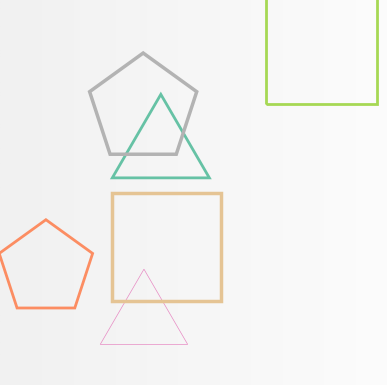[{"shape": "triangle", "thickness": 2, "radius": 0.72, "center": [0.415, 0.61]}, {"shape": "pentagon", "thickness": 2, "radius": 0.63, "center": [0.119, 0.303]}, {"shape": "triangle", "thickness": 0.5, "radius": 0.65, "center": [0.372, 0.171]}, {"shape": "square", "thickness": 2, "radius": 0.72, "center": [0.829, 0.872]}, {"shape": "square", "thickness": 2.5, "radius": 0.71, "center": [0.43, 0.359]}, {"shape": "pentagon", "thickness": 2.5, "radius": 0.73, "center": [0.369, 0.717]}]